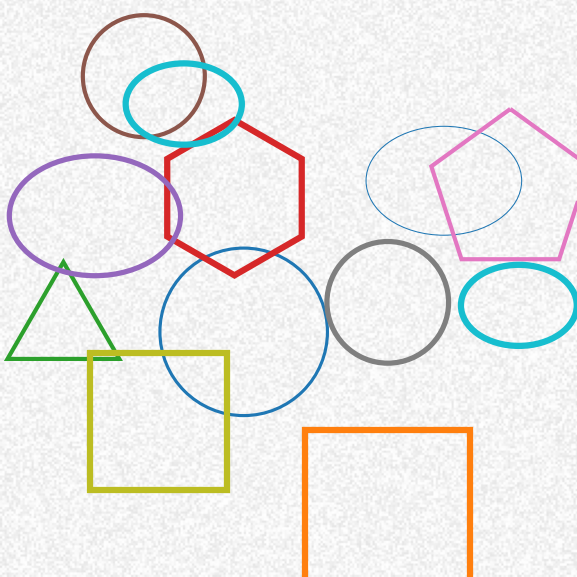[{"shape": "circle", "thickness": 1.5, "radius": 0.73, "center": [0.422, 0.425]}, {"shape": "oval", "thickness": 0.5, "radius": 0.67, "center": [0.769, 0.686]}, {"shape": "square", "thickness": 3, "radius": 0.71, "center": [0.671, 0.113]}, {"shape": "triangle", "thickness": 2, "radius": 0.56, "center": [0.11, 0.434]}, {"shape": "hexagon", "thickness": 3, "radius": 0.67, "center": [0.406, 0.657]}, {"shape": "oval", "thickness": 2.5, "radius": 0.74, "center": [0.164, 0.625]}, {"shape": "circle", "thickness": 2, "radius": 0.53, "center": [0.249, 0.867]}, {"shape": "pentagon", "thickness": 2, "radius": 0.72, "center": [0.884, 0.667]}, {"shape": "circle", "thickness": 2.5, "radius": 0.53, "center": [0.671, 0.476]}, {"shape": "square", "thickness": 3, "radius": 0.6, "center": [0.275, 0.269]}, {"shape": "oval", "thickness": 3, "radius": 0.5, "center": [0.318, 0.819]}, {"shape": "oval", "thickness": 3, "radius": 0.5, "center": [0.898, 0.47]}]